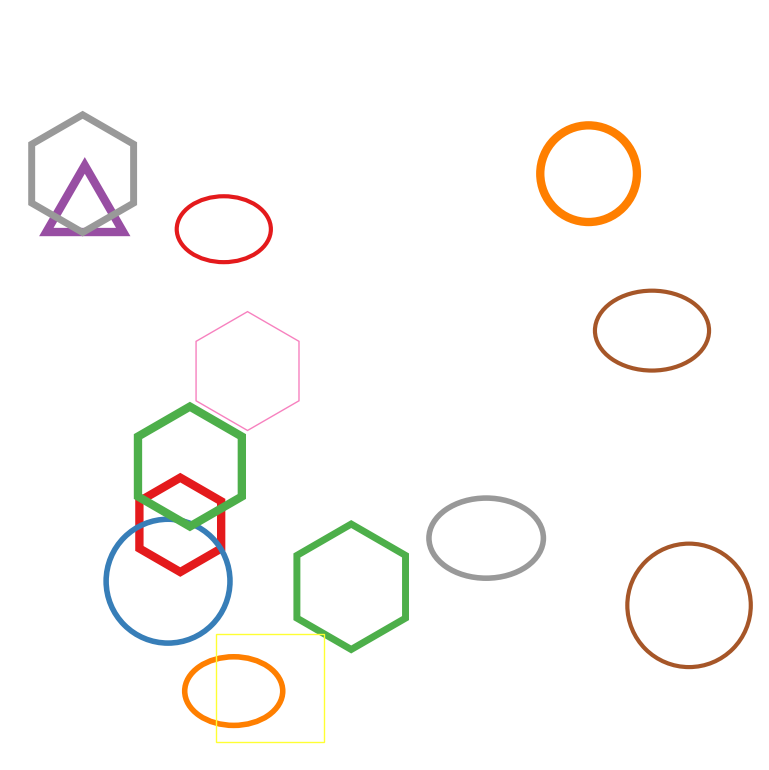[{"shape": "hexagon", "thickness": 3, "radius": 0.31, "center": [0.234, 0.318]}, {"shape": "oval", "thickness": 1.5, "radius": 0.31, "center": [0.291, 0.702]}, {"shape": "circle", "thickness": 2, "radius": 0.4, "center": [0.218, 0.245]}, {"shape": "hexagon", "thickness": 3, "radius": 0.39, "center": [0.247, 0.394]}, {"shape": "hexagon", "thickness": 2.5, "radius": 0.41, "center": [0.456, 0.238]}, {"shape": "triangle", "thickness": 3, "radius": 0.29, "center": [0.11, 0.727]}, {"shape": "circle", "thickness": 3, "radius": 0.31, "center": [0.764, 0.774]}, {"shape": "oval", "thickness": 2, "radius": 0.32, "center": [0.304, 0.102]}, {"shape": "square", "thickness": 0.5, "radius": 0.35, "center": [0.351, 0.106]}, {"shape": "circle", "thickness": 1.5, "radius": 0.4, "center": [0.895, 0.214]}, {"shape": "oval", "thickness": 1.5, "radius": 0.37, "center": [0.847, 0.571]}, {"shape": "hexagon", "thickness": 0.5, "radius": 0.39, "center": [0.321, 0.518]}, {"shape": "hexagon", "thickness": 2.5, "radius": 0.38, "center": [0.107, 0.774]}, {"shape": "oval", "thickness": 2, "radius": 0.37, "center": [0.631, 0.301]}]